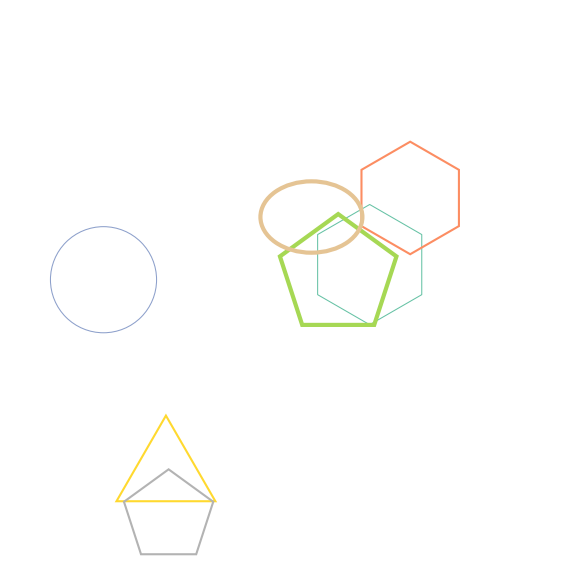[{"shape": "hexagon", "thickness": 0.5, "radius": 0.52, "center": [0.64, 0.541]}, {"shape": "hexagon", "thickness": 1, "radius": 0.49, "center": [0.71, 0.656]}, {"shape": "circle", "thickness": 0.5, "radius": 0.46, "center": [0.179, 0.515]}, {"shape": "pentagon", "thickness": 2, "radius": 0.53, "center": [0.586, 0.522]}, {"shape": "triangle", "thickness": 1, "radius": 0.49, "center": [0.287, 0.181]}, {"shape": "oval", "thickness": 2, "radius": 0.44, "center": [0.539, 0.623]}, {"shape": "pentagon", "thickness": 1, "radius": 0.41, "center": [0.292, 0.105]}]